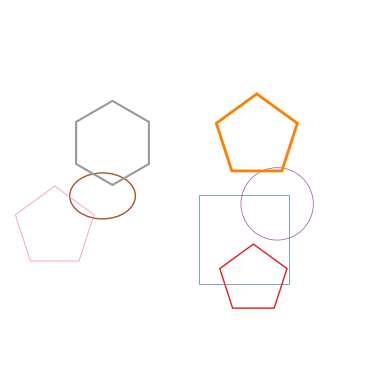[{"shape": "pentagon", "thickness": 1, "radius": 0.46, "center": [0.658, 0.274]}, {"shape": "square", "thickness": 0.5, "radius": 0.58, "center": [0.634, 0.378]}, {"shape": "circle", "thickness": 0.5, "radius": 0.47, "center": [0.72, 0.47]}, {"shape": "pentagon", "thickness": 2, "radius": 0.55, "center": [0.667, 0.646]}, {"shape": "oval", "thickness": 1, "radius": 0.43, "center": [0.266, 0.491]}, {"shape": "pentagon", "thickness": 0.5, "radius": 0.54, "center": [0.142, 0.409]}, {"shape": "hexagon", "thickness": 1.5, "radius": 0.55, "center": [0.292, 0.629]}]